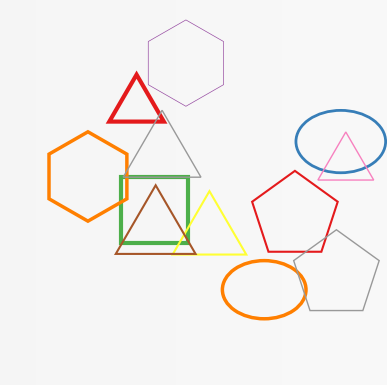[{"shape": "triangle", "thickness": 3, "radius": 0.41, "center": [0.352, 0.725]}, {"shape": "pentagon", "thickness": 1.5, "radius": 0.58, "center": [0.761, 0.44]}, {"shape": "oval", "thickness": 2, "radius": 0.58, "center": [0.879, 0.632]}, {"shape": "square", "thickness": 3, "radius": 0.43, "center": [0.398, 0.454]}, {"shape": "hexagon", "thickness": 0.5, "radius": 0.56, "center": [0.48, 0.836]}, {"shape": "oval", "thickness": 2.5, "radius": 0.54, "center": [0.682, 0.248]}, {"shape": "hexagon", "thickness": 2.5, "radius": 0.58, "center": [0.227, 0.542]}, {"shape": "triangle", "thickness": 1.5, "radius": 0.55, "center": [0.541, 0.394]}, {"shape": "triangle", "thickness": 1.5, "radius": 0.59, "center": [0.402, 0.4]}, {"shape": "triangle", "thickness": 1, "radius": 0.42, "center": [0.892, 0.574]}, {"shape": "pentagon", "thickness": 1, "radius": 0.58, "center": [0.868, 0.287]}, {"shape": "triangle", "thickness": 1, "radius": 0.58, "center": [0.418, 0.598]}]